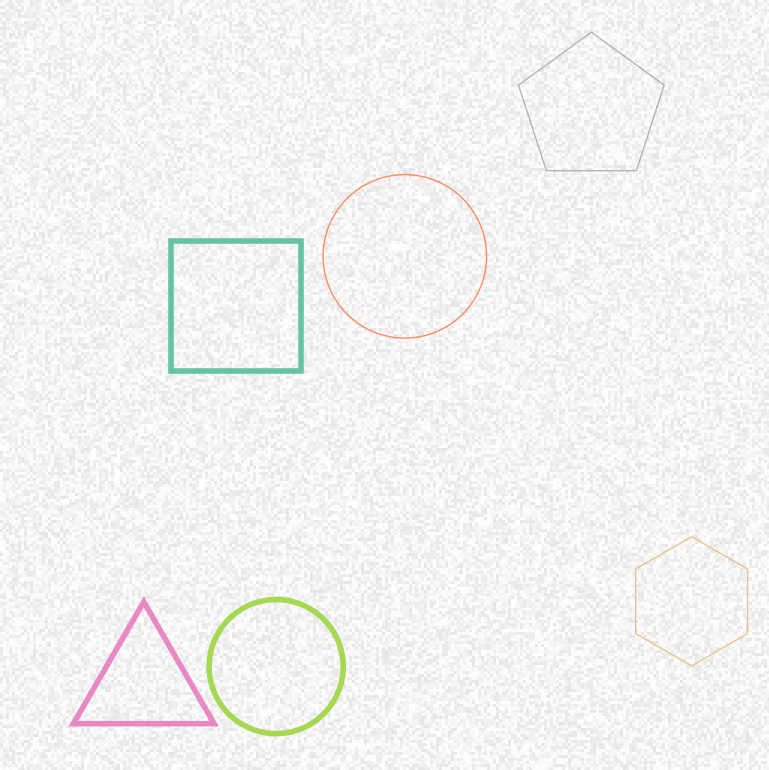[{"shape": "square", "thickness": 2, "radius": 0.42, "center": [0.306, 0.602]}, {"shape": "circle", "thickness": 0.5, "radius": 0.53, "center": [0.526, 0.667]}, {"shape": "triangle", "thickness": 2, "radius": 0.53, "center": [0.187, 0.113]}, {"shape": "circle", "thickness": 2, "radius": 0.44, "center": [0.359, 0.134]}, {"shape": "hexagon", "thickness": 0.5, "radius": 0.42, "center": [0.898, 0.219]}, {"shape": "pentagon", "thickness": 0.5, "radius": 0.5, "center": [0.768, 0.859]}]